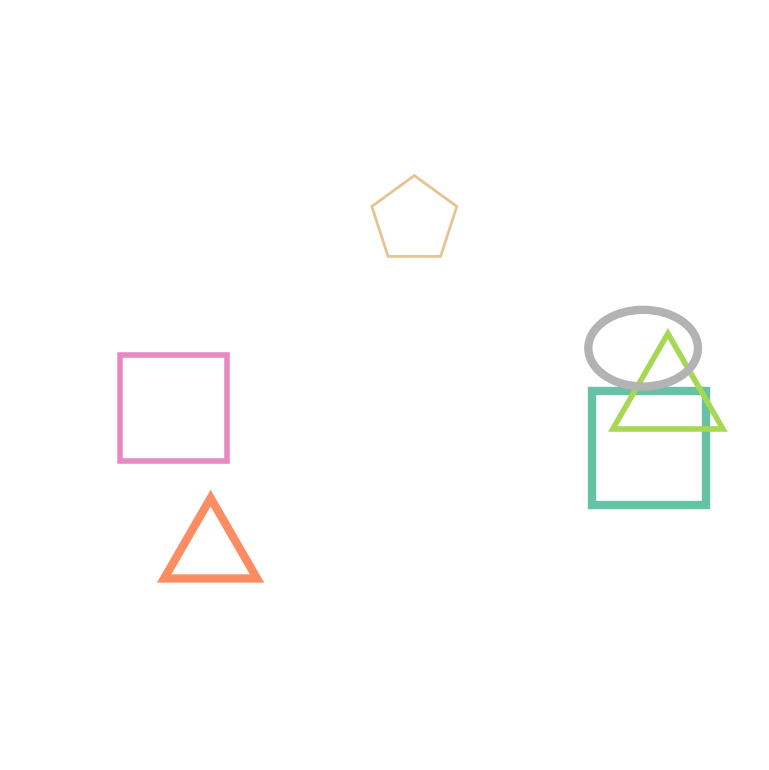[{"shape": "square", "thickness": 3, "radius": 0.37, "center": [0.843, 0.418]}, {"shape": "triangle", "thickness": 3, "radius": 0.35, "center": [0.273, 0.284]}, {"shape": "square", "thickness": 2, "radius": 0.35, "center": [0.226, 0.47]}, {"shape": "triangle", "thickness": 2, "radius": 0.41, "center": [0.867, 0.484]}, {"shape": "pentagon", "thickness": 1, "radius": 0.29, "center": [0.538, 0.714]}, {"shape": "oval", "thickness": 3, "radius": 0.36, "center": [0.835, 0.548]}]